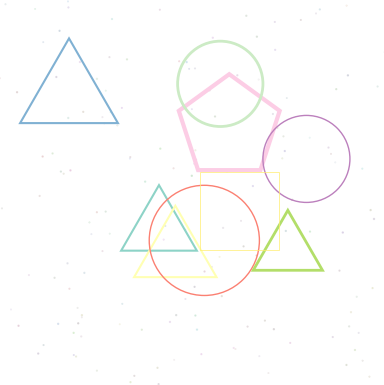[{"shape": "triangle", "thickness": 1.5, "radius": 0.57, "center": [0.413, 0.406]}, {"shape": "triangle", "thickness": 1.5, "radius": 0.62, "center": [0.455, 0.342]}, {"shape": "circle", "thickness": 1, "radius": 0.72, "center": [0.531, 0.376]}, {"shape": "triangle", "thickness": 1.5, "radius": 0.73, "center": [0.179, 0.754]}, {"shape": "triangle", "thickness": 2, "radius": 0.52, "center": [0.748, 0.35]}, {"shape": "pentagon", "thickness": 3, "radius": 0.69, "center": [0.595, 0.67]}, {"shape": "circle", "thickness": 1, "radius": 0.56, "center": [0.796, 0.587]}, {"shape": "circle", "thickness": 2, "radius": 0.55, "center": [0.572, 0.782]}, {"shape": "square", "thickness": 0.5, "radius": 0.51, "center": [0.623, 0.452]}]